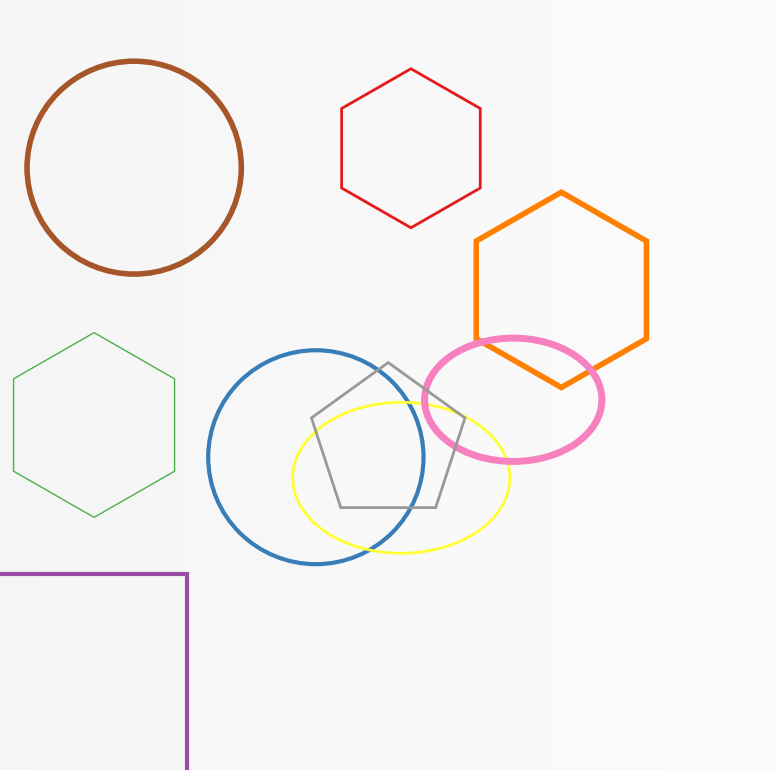[{"shape": "hexagon", "thickness": 1, "radius": 0.52, "center": [0.53, 0.807]}, {"shape": "circle", "thickness": 1.5, "radius": 0.69, "center": [0.408, 0.406]}, {"shape": "hexagon", "thickness": 0.5, "radius": 0.6, "center": [0.121, 0.448]}, {"shape": "square", "thickness": 1.5, "radius": 0.65, "center": [0.11, 0.124]}, {"shape": "hexagon", "thickness": 2, "radius": 0.63, "center": [0.724, 0.624]}, {"shape": "oval", "thickness": 1, "radius": 0.7, "center": [0.518, 0.379]}, {"shape": "circle", "thickness": 2, "radius": 0.69, "center": [0.173, 0.782]}, {"shape": "oval", "thickness": 2.5, "radius": 0.57, "center": [0.662, 0.481]}, {"shape": "pentagon", "thickness": 1, "radius": 0.52, "center": [0.501, 0.425]}]